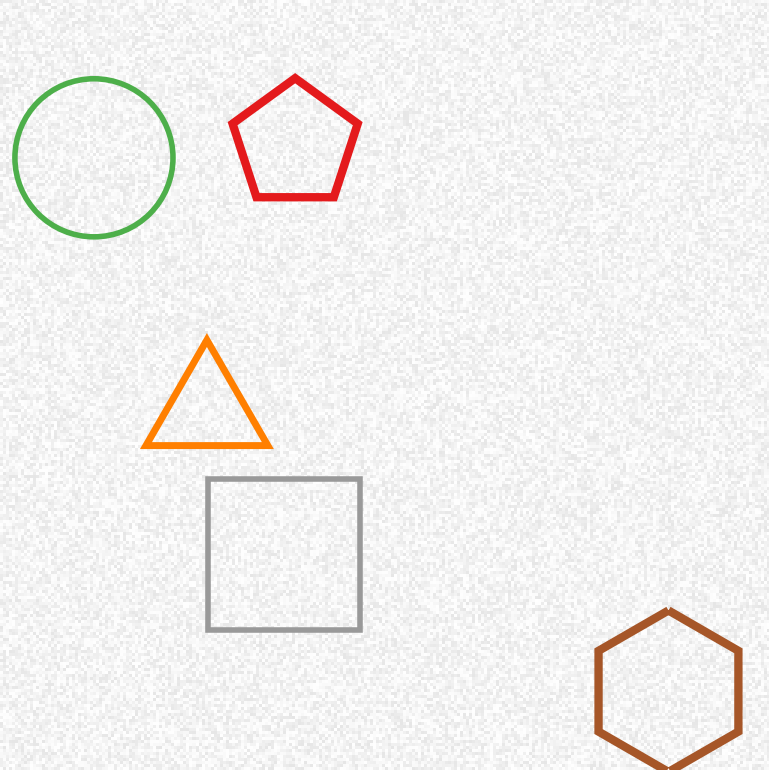[{"shape": "pentagon", "thickness": 3, "radius": 0.43, "center": [0.383, 0.813]}, {"shape": "circle", "thickness": 2, "radius": 0.51, "center": [0.122, 0.795]}, {"shape": "triangle", "thickness": 2.5, "radius": 0.46, "center": [0.269, 0.467]}, {"shape": "hexagon", "thickness": 3, "radius": 0.52, "center": [0.868, 0.102]}, {"shape": "square", "thickness": 2, "radius": 0.49, "center": [0.369, 0.28]}]